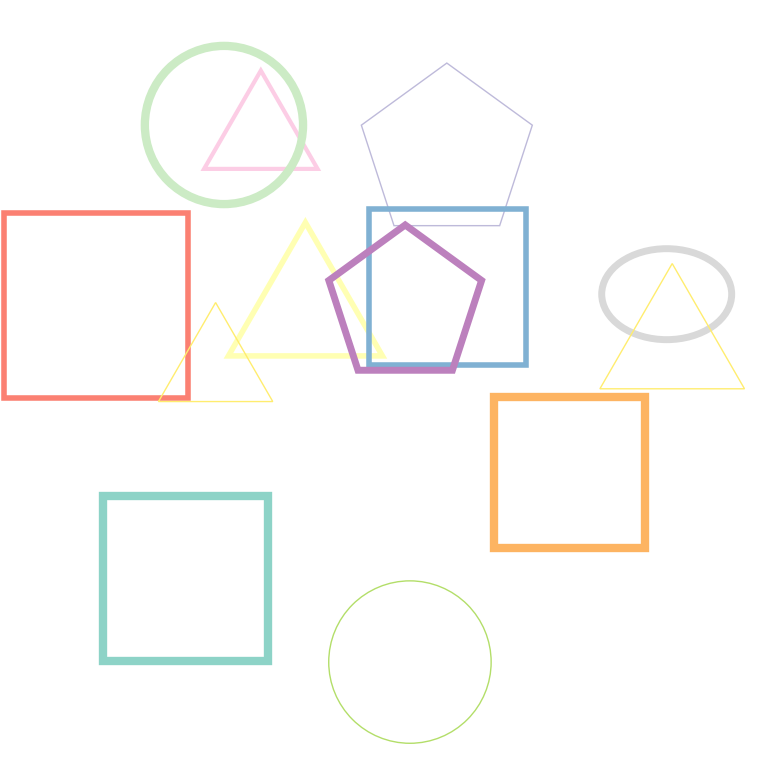[{"shape": "square", "thickness": 3, "radius": 0.54, "center": [0.241, 0.249]}, {"shape": "triangle", "thickness": 2, "radius": 0.58, "center": [0.397, 0.596]}, {"shape": "pentagon", "thickness": 0.5, "radius": 0.58, "center": [0.58, 0.801]}, {"shape": "square", "thickness": 2, "radius": 0.6, "center": [0.125, 0.603]}, {"shape": "square", "thickness": 2, "radius": 0.51, "center": [0.582, 0.627]}, {"shape": "square", "thickness": 3, "radius": 0.49, "center": [0.74, 0.387]}, {"shape": "circle", "thickness": 0.5, "radius": 0.53, "center": [0.532, 0.14]}, {"shape": "triangle", "thickness": 1.5, "radius": 0.43, "center": [0.339, 0.823]}, {"shape": "oval", "thickness": 2.5, "radius": 0.42, "center": [0.866, 0.618]}, {"shape": "pentagon", "thickness": 2.5, "radius": 0.52, "center": [0.526, 0.604]}, {"shape": "circle", "thickness": 3, "radius": 0.51, "center": [0.291, 0.838]}, {"shape": "triangle", "thickness": 0.5, "radius": 0.43, "center": [0.28, 0.521]}, {"shape": "triangle", "thickness": 0.5, "radius": 0.54, "center": [0.873, 0.549]}]